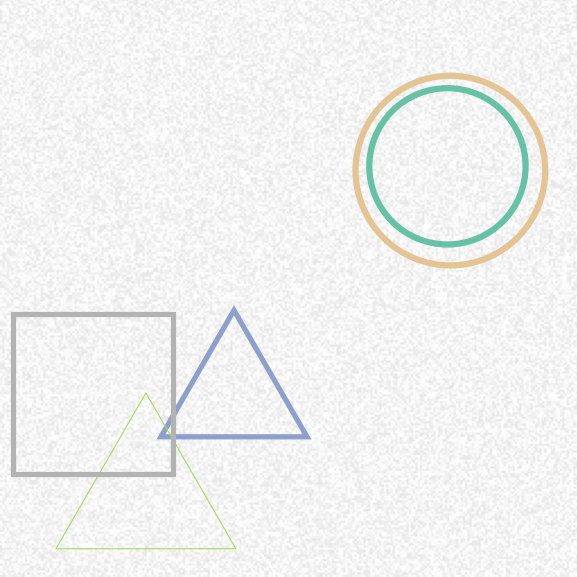[{"shape": "circle", "thickness": 3, "radius": 0.68, "center": [0.775, 0.711]}, {"shape": "triangle", "thickness": 2.5, "radius": 0.73, "center": [0.405, 0.316]}, {"shape": "triangle", "thickness": 0.5, "radius": 0.9, "center": [0.253, 0.139]}, {"shape": "circle", "thickness": 3, "radius": 0.82, "center": [0.78, 0.704]}, {"shape": "square", "thickness": 2.5, "radius": 0.69, "center": [0.161, 0.317]}]